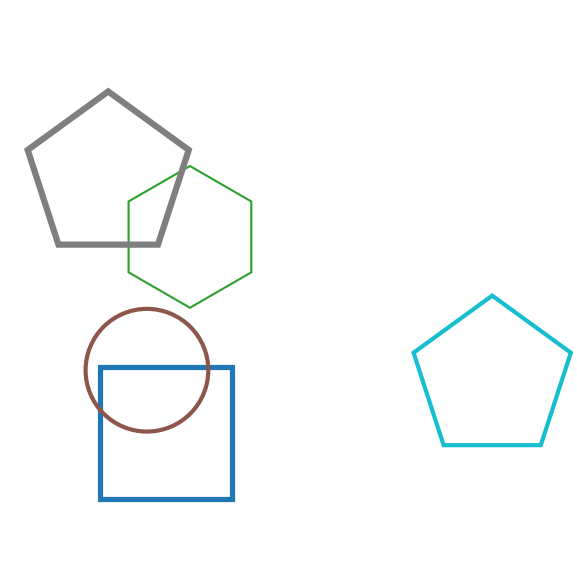[{"shape": "square", "thickness": 2.5, "radius": 0.57, "center": [0.288, 0.249]}, {"shape": "hexagon", "thickness": 1, "radius": 0.61, "center": [0.329, 0.589]}, {"shape": "circle", "thickness": 2, "radius": 0.53, "center": [0.254, 0.358]}, {"shape": "pentagon", "thickness": 3, "radius": 0.73, "center": [0.187, 0.694]}, {"shape": "pentagon", "thickness": 2, "radius": 0.72, "center": [0.852, 0.344]}]